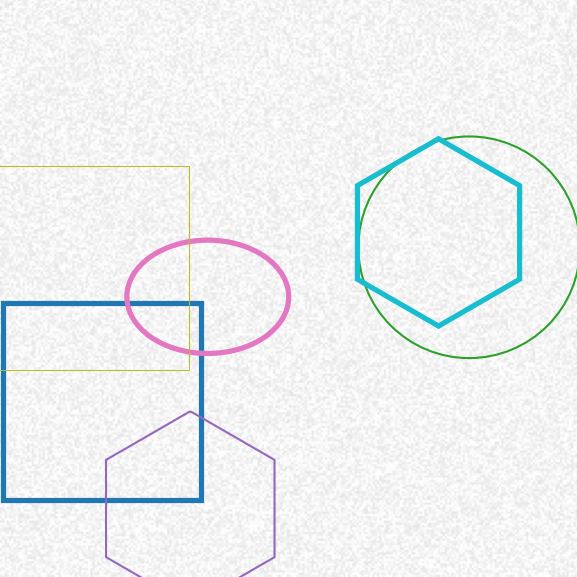[{"shape": "square", "thickness": 2.5, "radius": 0.86, "center": [0.177, 0.304]}, {"shape": "circle", "thickness": 1, "radius": 0.96, "center": [0.812, 0.571]}, {"shape": "hexagon", "thickness": 1, "radius": 0.84, "center": [0.329, 0.119]}, {"shape": "oval", "thickness": 2.5, "radius": 0.7, "center": [0.36, 0.485]}, {"shape": "square", "thickness": 0.5, "radius": 0.88, "center": [0.15, 0.535]}, {"shape": "hexagon", "thickness": 2.5, "radius": 0.81, "center": [0.759, 0.597]}]